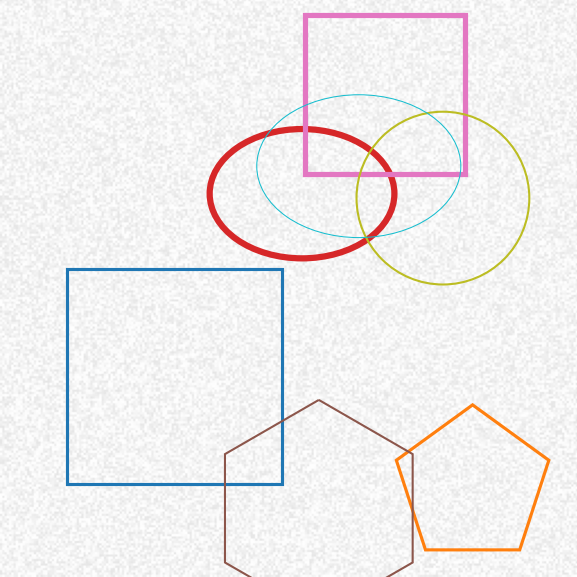[{"shape": "square", "thickness": 1.5, "radius": 0.93, "center": [0.302, 0.348]}, {"shape": "pentagon", "thickness": 1.5, "radius": 0.69, "center": [0.818, 0.159]}, {"shape": "oval", "thickness": 3, "radius": 0.8, "center": [0.523, 0.664]}, {"shape": "hexagon", "thickness": 1, "radius": 0.94, "center": [0.552, 0.119]}, {"shape": "square", "thickness": 2.5, "radius": 0.69, "center": [0.666, 0.835]}, {"shape": "circle", "thickness": 1, "radius": 0.75, "center": [0.767, 0.656]}, {"shape": "oval", "thickness": 0.5, "radius": 0.88, "center": [0.621, 0.711]}]